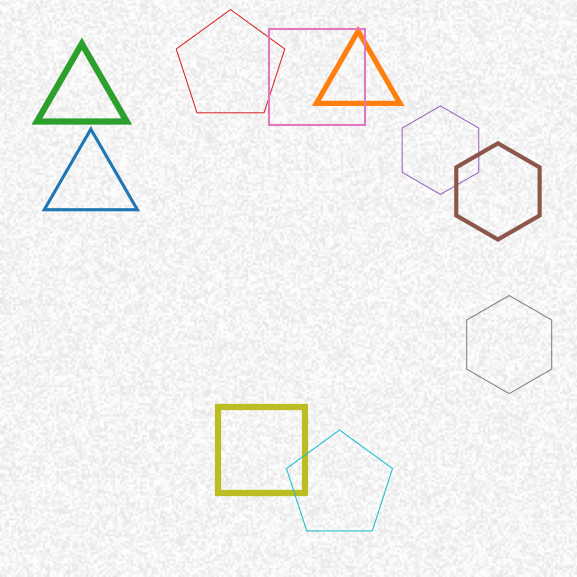[{"shape": "triangle", "thickness": 1.5, "radius": 0.47, "center": [0.157, 0.683]}, {"shape": "triangle", "thickness": 2.5, "radius": 0.42, "center": [0.62, 0.862]}, {"shape": "triangle", "thickness": 3, "radius": 0.45, "center": [0.142, 0.834]}, {"shape": "pentagon", "thickness": 0.5, "radius": 0.49, "center": [0.399, 0.884]}, {"shape": "hexagon", "thickness": 0.5, "radius": 0.38, "center": [0.763, 0.739]}, {"shape": "hexagon", "thickness": 2, "radius": 0.42, "center": [0.862, 0.668]}, {"shape": "square", "thickness": 1, "radius": 0.41, "center": [0.549, 0.866]}, {"shape": "hexagon", "thickness": 0.5, "radius": 0.42, "center": [0.882, 0.402]}, {"shape": "square", "thickness": 3, "radius": 0.38, "center": [0.453, 0.22]}, {"shape": "pentagon", "thickness": 0.5, "radius": 0.48, "center": [0.588, 0.158]}]